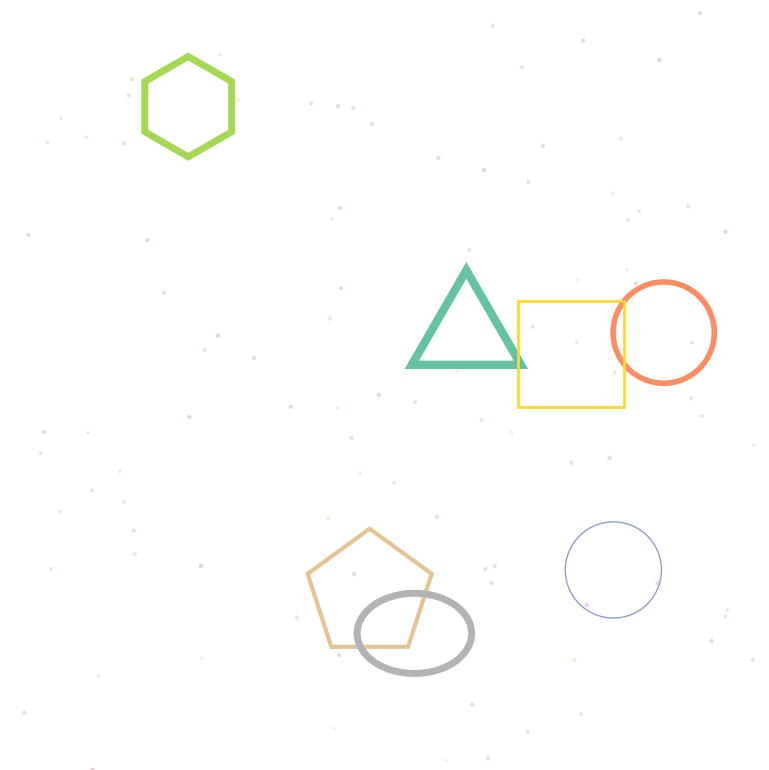[{"shape": "triangle", "thickness": 3, "radius": 0.41, "center": [0.606, 0.567]}, {"shape": "circle", "thickness": 2, "radius": 0.33, "center": [0.862, 0.568]}, {"shape": "circle", "thickness": 0.5, "radius": 0.31, "center": [0.797, 0.26]}, {"shape": "hexagon", "thickness": 2.5, "radius": 0.33, "center": [0.244, 0.861]}, {"shape": "square", "thickness": 1, "radius": 0.34, "center": [0.741, 0.54]}, {"shape": "pentagon", "thickness": 1.5, "radius": 0.42, "center": [0.48, 0.229]}, {"shape": "oval", "thickness": 2.5, "radius": 0.37, "center": [0.538, 0.177]}]